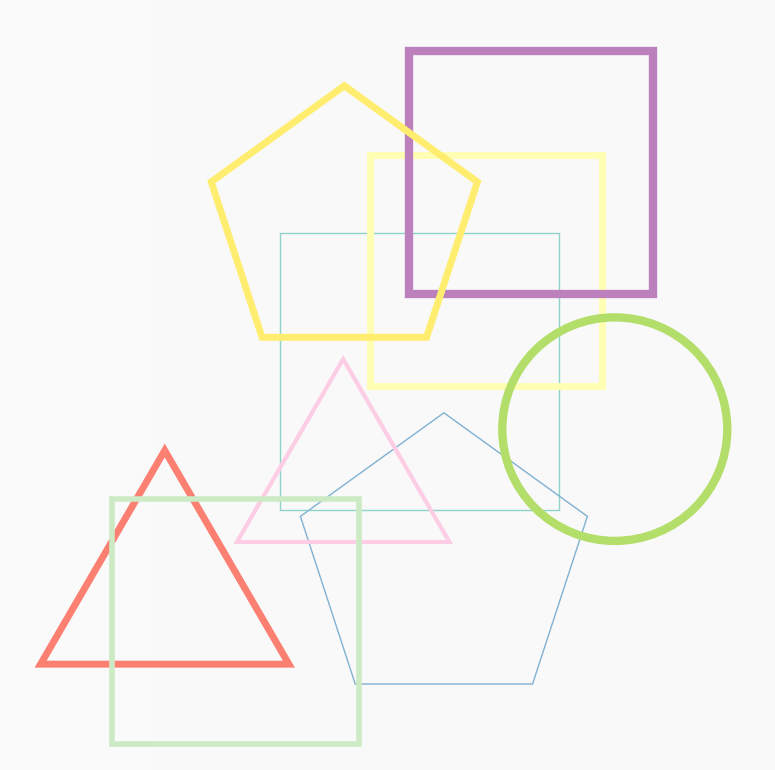[{"shape": "square", "thickness": 0.5, "radius": 0.9, "center": [0.541, 0.517]}, {"shape": "square", "thickness": 2.5, "radius": 0.75, "center": [0.627, 0.649]}, {"shape": "triangle", "thickness": 2.5, "radius": 0.93, "center": [0.213, 0.23]}, {"shape": "pentagon", "thickness": 0.5, "radius": 0.97, "center": [0.573, 0.269]}, {"shape": "circle", "thickness": 3, "radius": 0.73, "center": [0.793, 0.443]}, {"shape": "triangle", "thickness": 1.5, "radius": 0.79, "center": [0.443, 0.375]}, {"shape": "square", "thickness": 3, "radius": 0.79, "center": [0.685, 0.776]}, {"shape": "square", "thickness": 2, "radius": 0.8, "center": [0.304, 0.193]}, {"shape": "pentagon", "thickness": 2.5, "radius": 0.9, "center": [0.444, 0.708]}]